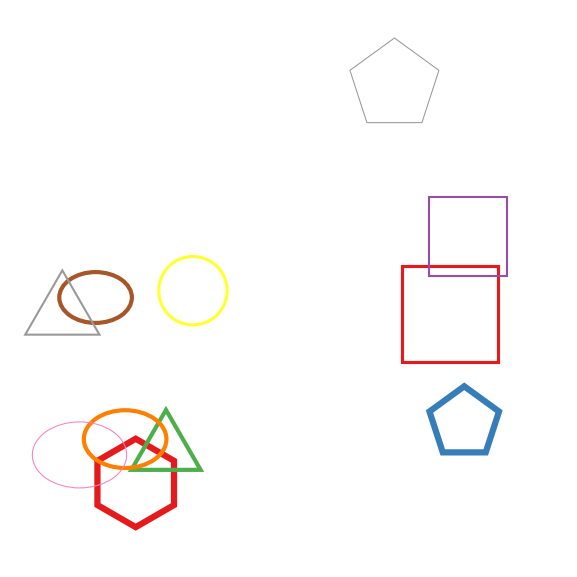[{"shape": "square", "thickness": 1.5, "radius": 0.42, "center": [0.779, 0.455]}, {"shape": "hexagon", "thickness": 3, "radius": 0.38, "center": [0.235, 0.163]}, {"shape": "pentagon", "thickness": 3, "radius": 0.32, "center": [0.804, 0.267]}, {"shape": "triangle", "thickness": 2, "radius": 0.35, "center": [0.287, 0.22]}, {"shape": "square", "thickness": 1, "radius": 0.34, "center": [0.811, 0.59]}, {"shape": "oval", "thickness": 2, "radius": 0.36, "center": [0.217, 0.239]}, {"shape": "circle", "thickness": 1.5, "radius": 0.3, "center": [0.334, 0.496]}, {"shape": "oval", "thickness": 2, "radius": 0.31, "center": [0.165, 0.484]}, {"shape": "oval", "thickness": 0.5, "radius": 0.41, "center": [0.138, 0.211]}, {"shape": "triangle", "thickness": 1, "radius": 0.37, "center": [0.108, 0.457]}, {"shape": "pentagon", "thickness": 0.5, "radius": 0.41, "center": [0.683, 0.852]}]